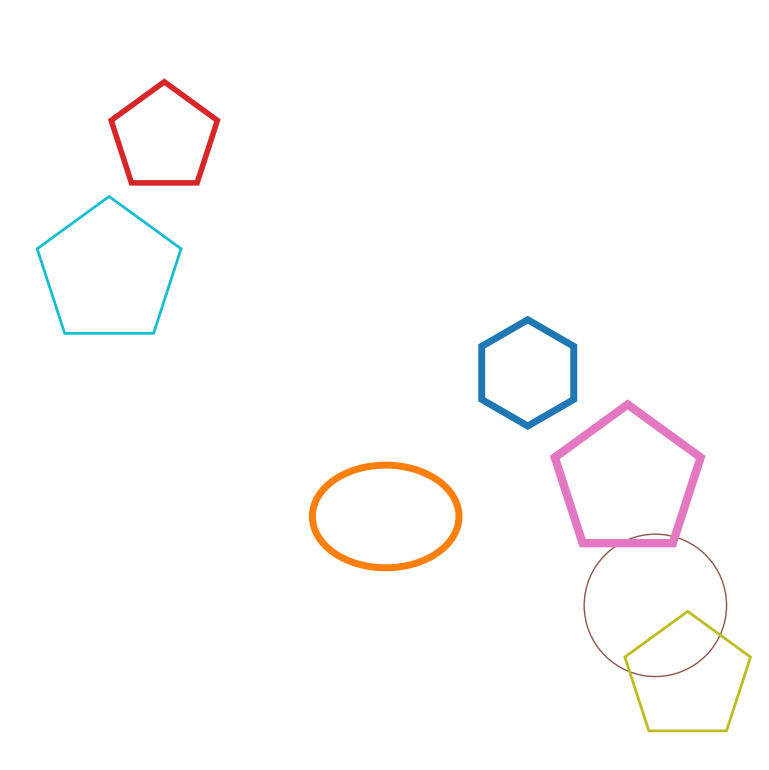[{"shape": "hexagon", "thickness": 2.5, "radius": 0.34, "center": [0.685, 0.516]}, {"shape": "oval", "thickness": 2.5, "radius": 0.48, "center": [0.501, 0.329]}, {"shape": "pentagon", "thickness": 2, "radius": 0.36, "center": [0.213, 0.821]}, {"shape": "circle", "thickness": 0.5, "radius": 0.46, "center": [0.851, 0.214]}, {"shape": "pentagon", "thickness": 3, "radius": 0.5, "center": [0.815, 0.375]}, {"shape": "pentagon", "thickness": 1, "radius": 0.43, "center": [0.893, 0.12]}, {"shape": "pentagon", "thickness": 1, "radius": 0.49, "center": [0.142, 0.647]}]